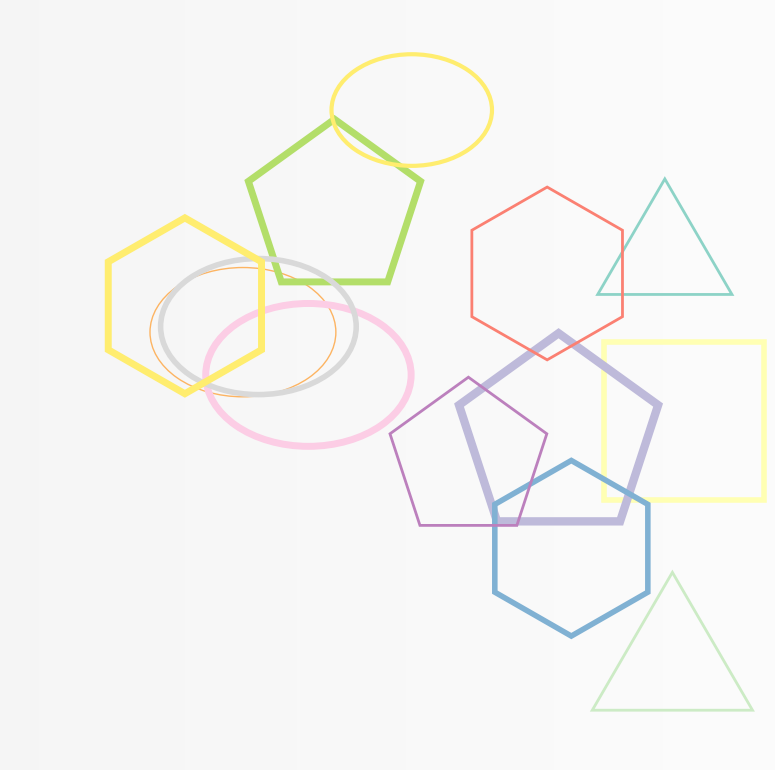[{"shape": "triangle", "thickness": 1, "radius": 0.5, "center": [0.858, 0.668]}, {"shape": "square", "thickness": 2, "radius": 0.52, "center": [0.883, 0.453]}, {"shape": "pentagon", "thickness": 3, "radius": 0.68, "center": [0.721, 0.432]}, {"shape": "hexagon", "thickness": 1, "radius": 0.56, "center": [0.706, 0.645]}, {"shape": "hexagon", "thickness": 2, "radius": 0.57, "center": [0.737, 0.288]}, {"shape": "oval", "thickness": 0.5, "radius": 0.6, "center": [0.313, 0.569]}, {"shape": "pentagon", "thickness": 2.5, "radius": 0.58, "center": [0.432, 0.728]}, {"shape": "oval", "thickness": 2.5, "radius": 0.66, "center": [0.398, 0.513]}, {"shape": "oval", "thickness": 2, "radius": 0.63, "center": [0.333, 0.576]}, {"shape": "pentagon", "thickness": 1, "radius": 0.53, "center": [0.604, 0.404]}, {"shape": "triangle", "thickness": 1, "radius": 0.6, "center": [0.868, 0.137]}, {"shape": "oval", "thickness": 1.5, "radius": 0.52, "center": [0.531, 0.857]}, {"shape": "hexagon", "thickness": 2.5, "radius": 0.57, "center": [0.239, 0.603]}]